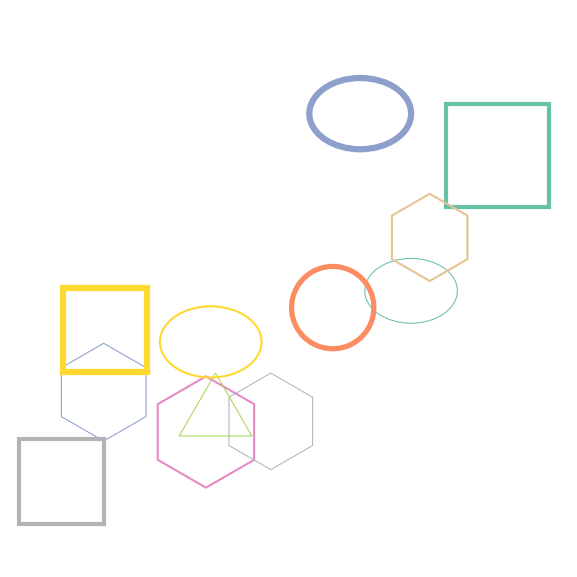[{"shape": "square", "thickness": 2, "radius": 0.45, "center": [0.861, 0.729]}, {"shape": "oval", "thickness": 0.5, "radius": 0.4, "center": [0.712, 0.496]}, {"shape": "circle", "thickness": 2.5, "radius": 0.36, "center": [0.576, 0.467]}, {"shape": "oval", "thickness": 3, "radius": 0.44, "center": [0.624, 0.802]}, {"shape": "hexagon", "thickness": 0.5, "radius": 0.42, "center": [0.18, 0.32]}, {"shape": "hexagon", "thickness": 1, "radius": 0.48, "center": [0.357, 0.251]}, {"shape": "triangle", "thickness": 0.5, "radius": 0.36, "center": [0.373, 0.28]}, {"shape": "square", "thickness": 3, "radius": 0.36, "center": [0.182, 0.427]}, {"shape": "oval", "thickness": 1, "radius": 0.44, "center": [0.365, 0.407]}, {"shape": "hexagon", "thickness": 1, "radius": 0.38, "center": [0.744, 0.588]}, {"shape": "hexagon", "thickness": 0.5, "radius": 0.42, "center": [0.469, 0.269]}, {"shape": "square", "thickness": 2, "radius": 0.37, "center": [0.106, 0.166]}]